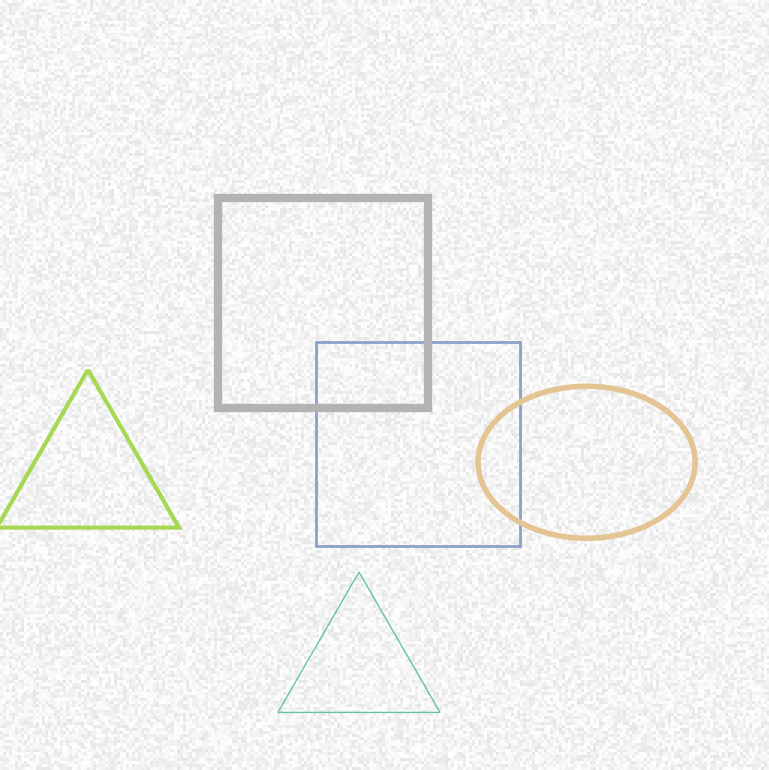[{"shape": "triangle", "thickness": 0.5, "radius": 0.61, "center": [0.466, 0.136]}, {"shape": "square", "thickness": 1, "radius": 0.66, "center": [0.543, 0.423]}, {"shape": "triangle", "thickness": 1.5, "radius": 0.68, "center": [0.114, 0.383]}, {"shape": "oval", "thickness": 2, "radius": 0.71, "center": [0.762, 0.4]}, {"shape": "square", "thickness": 3, "radius": 0.68, "center": [0.42, 0.606]}]